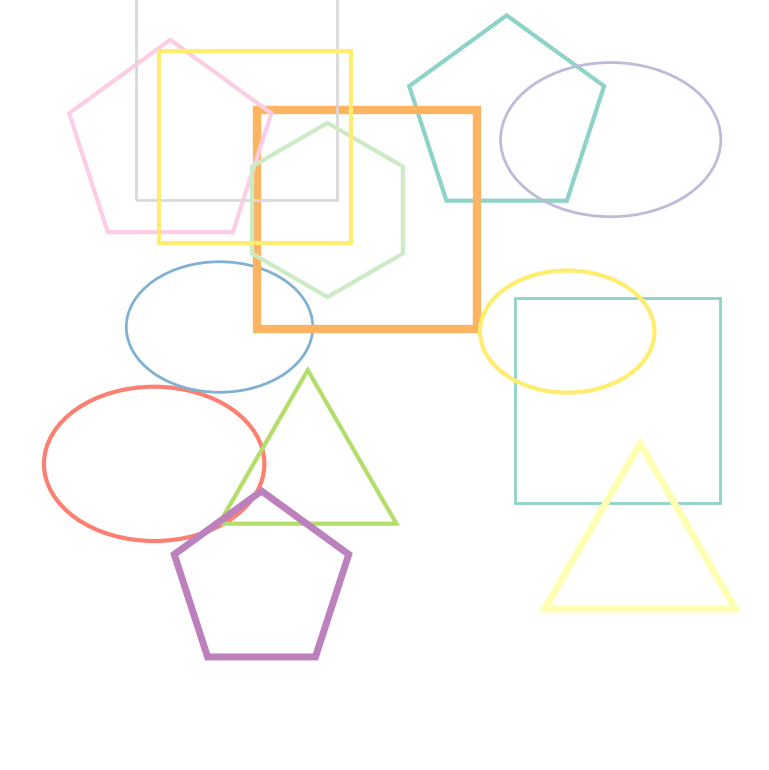[{"shape": "square", "thickness": 1, "radius": 0.67, "center": [0.802, 0.48]}, {"shape": "pentagon", "thickness": 1.5, "radius": 0.67, "center": [0.658, 0.847]}, {"shape": "triangle", "thickness": 2.5, "radius": 0.72, "center": [0.831, 0.281]}, {"shape": "oval", "thickness": 1, "radius": 0.72, "center": [0.793, 0.819]}, {"shape": "oval", "thickness": 1.5, "radius": 0.72, "center": [0.2, 0.398]}, {"shape": "oval", "thickness": 1, "radius": 0.61, "center": [0.285, 0.575]}, {"shape": "square", "thickness": 3, "radius": 0.71, "center": [0.477, 0.715]}, {"shape": "triangle", "thickness": 1.5, "radius": 0.66, "center": [0.4, 0.386]}, {"shape": "pentagon", "thickness": 1.5, "radius": 0.69, "center": [0.221, 0.81]}, {"shape": "square", "thickness": 1, "radius": 0.65, "center": [0.307, 0.871]}, {"shape": "pentagon", "thickness": 2.5, "radius": 0.6, "center": [0.34, 0.243]}, {"shape": "hexagon", "thickness": 1.5, "radius": 0.57, "center": [0.425, 0.727]}, {"shape": "square", "thickness": 1.5, "radius": 0.62, "center": [0.331, 0.809]}, {"shape": "oval", "thickness": 1.5, "radius": 0.57, "center": [0.737, 0.569]}]